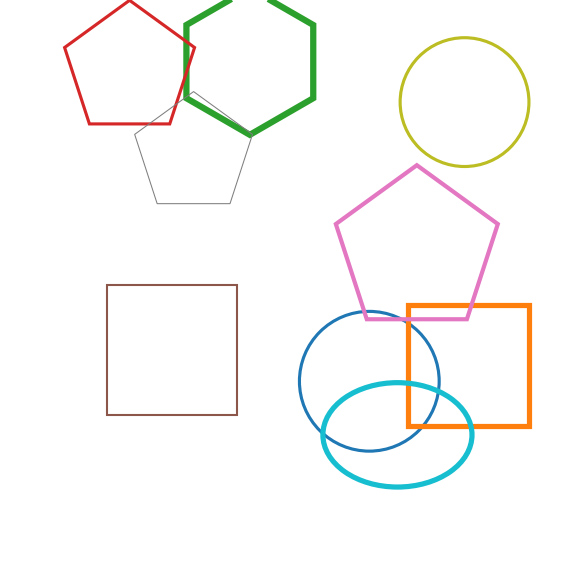[{"shape": "circle", "thickness": 1.5, "radius": 0.6, "center": [0.639, 0.339]}, {"shape": "square", "thickness": 2.5, "radius": 0.52, "center": [0.811, 0.366]}, {"shape": "hexagon", "thickness": 3, "radius": 0.63, "center": [0.433, 0.892]}, {"shape": "pentagon", "thickness": 1.5, "radius": 0.59, "center": [0.224, 0.88]}, {"shape": "square", "thickness": 1, "radius": 0.56, "center": [0.298, 0.393]}, {"shape": "pentagon", "thickness": 2, "radius": 0.74, "center": [0.722, 0.566]}, {"shape": "pentagon", "thickness": 0.5, "radius": 0.54, "center": [0.335, 0.733]}, {"shape": "circle", "thickness": 1.5, "radius": 0.56, "center": [0.804, 0.822]}, {"shape": "oval", "thickness": 2.5, "radius": 0.65, "center": [0.688, 0.246]}]